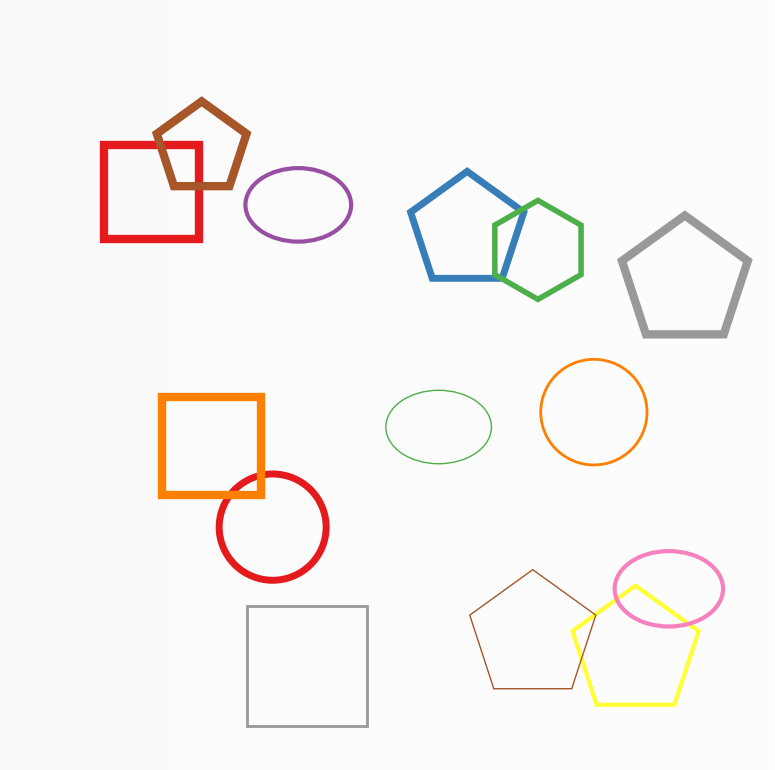[{"shape": "circle", "thickness": 2.5, "radius": 0.35, "center": [0.352, 0.315]}, {"shape": "square", "thickness": 3, "radius": 0.31, "center": [0.196, 0.75]}, {"shape": "pentagon", "thickness": 2.5, "radius": 0.38, "center": [0.603, 0.701]}, {"shape": "hexagon", "thickness": 2, "radius": 0.32, "center": [0.694, 0.675]}, {"shape": "oval", "thickness": 0.5, "radius": 0.34, "center": [0.566, 0.445]}, {"shape": "oval", "thickness": 1.5, "radius": 0.34, "center": [0.385, 0.734]}, {"shape": "circle", "thickness": 1, "radius": 0.34, "center": [0.766, 0.465]}, {"shape": "square", "thickness": 3, "radius": 0.32, "center": [0.273, 0.421]}, {"shape": "pentagon", "thickness": 1.5, "radius": 0.43, "center": [0.82, 0.154]}, {"shape": "pentagon", "thickness": 0.5, "radius": 0.43, "center": [0.687, 0.175]}, {"shape": "pentagon", "thickness": 3, "radius": 0.3, "center": [0.26, 0.807]}, {"shape": "oval", "thickness": 1.5, "radius": 0.35, "center": [0.863, 0.235]}, {"shape": "square", "thickness": 1, "radius": 0.39, "center": [0.396, 0.135]}, {"shape": "pentagon", "thickness": 3, "radius": 0.43, "center": [0.884, 0.635]}]